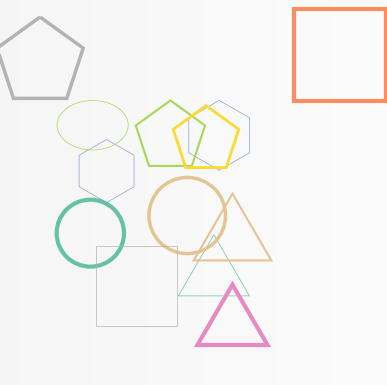[{"shape": "triangle", "thickness": 0.5, "radius": 0.53, "center": [0.552, 0.284]}, {"shape": "circle", "thickness": 3, "radius": 0.43, "center": [0.233, 0.394]}, {"shape": "square", "thickness": 3, "radius": 0.59, "center": [0.878, 0.857]}, {"shape": "hexagon", "thickness": 0.5, "radius": 0.45, "center": [0.566, 0.648]}, {"shape": "hexagon", "thickness": 0.5, "radius": 0.41, "center": [0.275, 0.556]}, {"shape": "triangle", "thickness": 3, "radius": 0.52, "center": [0.6, 0.156]}, {"shape": "pentagon", "thickness": 1.5, "radius": 0.47, "center": [0.44, 0.645]}, {"shape": "oval", "thickness": 0.5, "radius": 0.46, "center": [0.239, 0.675]}, {"shape": "pentagon", "thickness": 2, "radius": 0.44, "center": [0.532, 0.637]}, {"shape": "triangle", "thickness": 1.5, "radius": 0.58, "center": [0.6, 0.381]}, {"shape": "circle", "thickness": 2.5, "radius": 0.49, "center": [0.483, 0.44]}, {"shape": "square", "thickness": 0.5, "radius": 0.52, "center": [0.352, 0.257]}, {"shape": "pentagon", "thickness": 2.5, "radius": 0.58, "center": [0.104, 0.839]}]